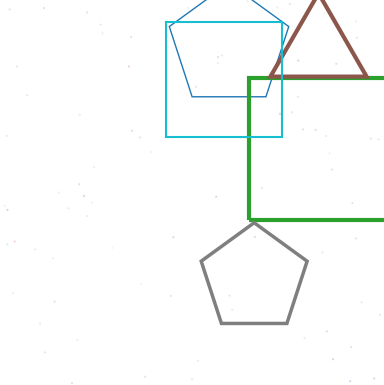[{"shape": "pentagon", "thickness": 1, "radius": 0.82, "center": [0.595, 0.881]}, {"shape": "square", "thickness": 3, "radius": 0.92, "center": [0.831, 0.613]}, {"shape": "triangle", "thickness": 3, "radius": 0.72, "center": [0.827, 0.873]}, {"shape": "pentagon", "thickness": 2.5, "radius": 0.72, "center": [0.66, 0.277]}, {"shape": "square", "thickness": 1.5, "radius": 0.75, "center": [0.582, 0.793]}]